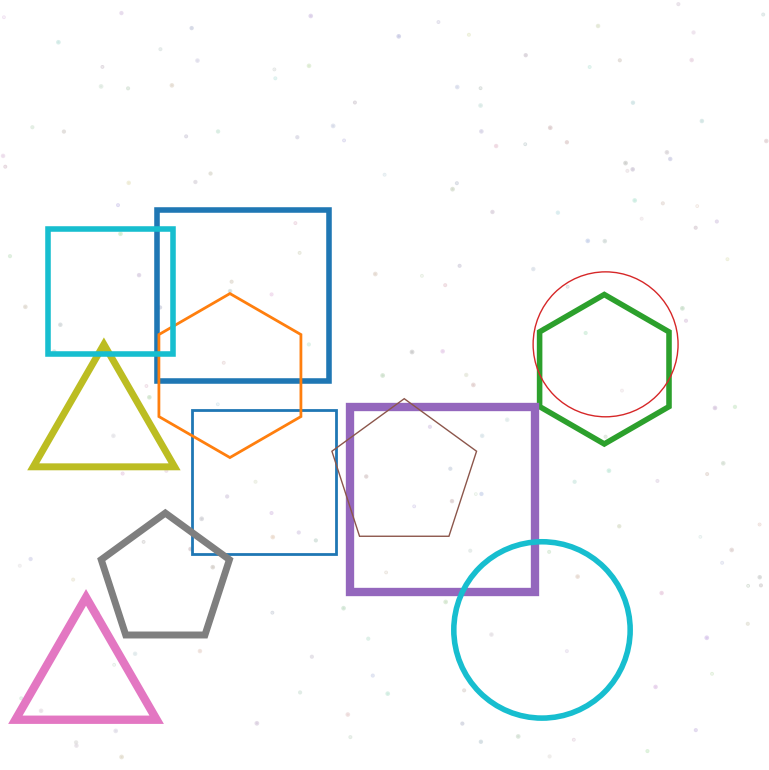[{"shape": "square", "thickness": 1, "radius": 0.47, "center": [0.343, 0.374]}, {"shape": "square", "thickness": 2, "radius": 0.56, "center": [0.316, 0.616]}, {"shape": "hexagon", "thickness": 1, "radius": 0.53, "center": [0.299, 0.512]}, {"shape": "hexagon", "thickness": 2, "radius": 0.49, "center": [0.785, 0.52]}, {"shape": "circle", "thickness": 0.5, "radius": 0.47, "center": [0.786, 0.553]}, {"shape": "square", "thickness": 3, "radius": 0.6, "center": [0.575, 0.352]}, {"shape": "pentagon", "thickness": 0.5, "radius": 0.49, "center": [0.525, 0.383]}, {"shape": "triangle", "thickness": 3, "radius": 0.53, "center": [0.112, 0.118]}, {"shape": "pentagon", "thickness": 2.5, "radius": 0.44, "center": [0.215, 0.246]}, {"shape": "triangle", "thickness": 2.5, "radius": 0.53, "center": [0.135, 0.447]}, {"shape": "square", "thickness": 2, "radius": 0.41, "center": [0.144, 0.621]}, {"shape": "circle", "thickness": 2, "radius": 0.57, "center": [0.704, 0.182]}]